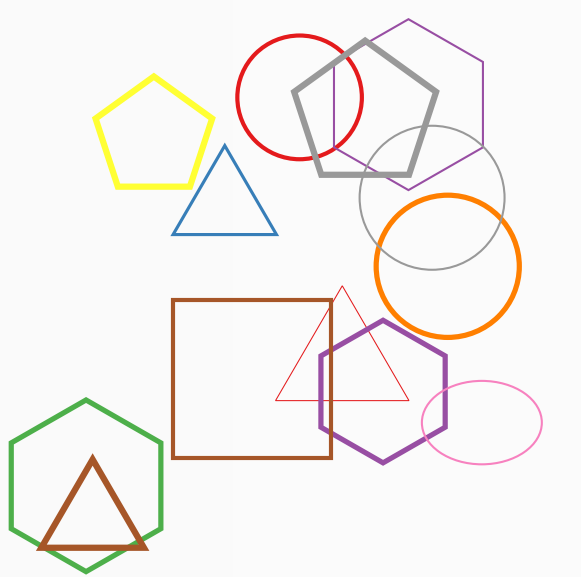[{"shape": "circle", "thickness": 2, "radius": 0.54, "center": [0.515, 0.831]}, {"shape": "triangle", "thickness": 0.5, "radius": 0.66, "center": [0.589, 0.372]}, {"shape": "triangle", "thickness": 1.5, "radius": 0.51, "center": [0.387, 0.644]}, {"shape": "hexagon", "thickness": 2.5, "radius": 0.74, "center": [0.148, 0.158]}, {"shape": "hexagon", "thickness": 1, "radius": 0.74, "center": [0.703, 0.818]}, {"shape": "hexagon", "thickness": 2.5, "radius": 0.62, "center": [0.659, 0.321]}, {"shape": "circle", "thickness": 2.5, "radius": 0.62, "center": [0.77, 0.538]}, {"shape": "pentagon", "thickness": 3, "radius": 0.53, "center": [0.265, 0.761]}, {"shape": "triangle", "thickness": 3, "radius": 0.51, "center": [0.159, 0.102]}, {"shape": "square", "thickness": 2, "radius": 0.68, "center": [0.434, 0.343]}, {"shape": "oval", "thickness": 1, "radius": 0.52, "center": [0.829, 0.267]}, {"shape": "circle", "thickness": 1, "radius": 0.62, "center": [0.743, 0.657]}, {"shape": "pentagon", "thickness": 3, "radius": 0.64, "center": [0.628, 0.8]}]